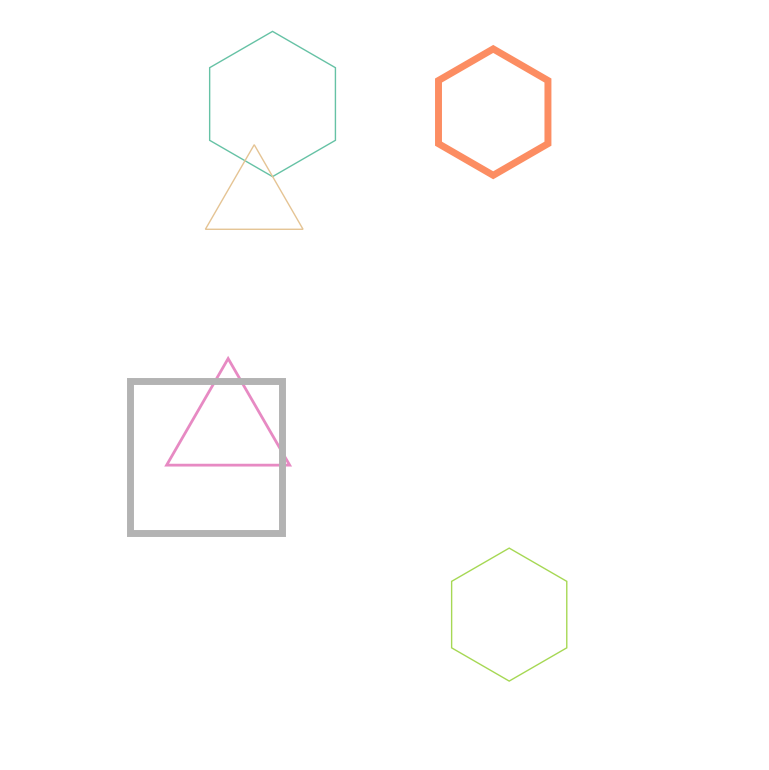[{"shape": "hexagon", "thickness": 0.5, "radius": 0.47, "center": [0.354, 0.865]}, {"shape": "hexagon", "thickness": 2.5, "radius": 0.41, "center": [0.641, 0.854]}, {"shape": "triangle", "thickness": 1, "radius": 0.46, "center": [0.296, 0.442]}, {"shape": "hexagon", "thickness": 0.5, "radius": 0.43, "center": [0.661, 0.202]}, {"shape": "triangle", "thickness": 0.5, "radius": 0.37, "center": [0.33, 0.739]}, {"shape": "square", "thickness": 2.5, "radius": 0.49, "center": [0.267, 0.407]}]